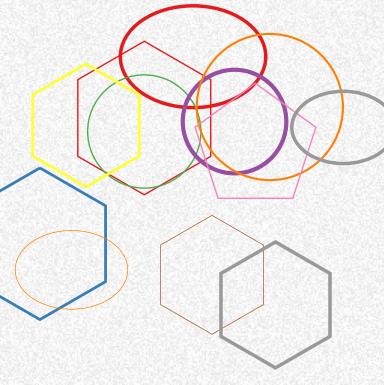[{"shape": "oval", "thickness": 2.5, "radius": 0.94, "center": [0.501, 0.853]}, {"shape": "hexagon", "thickness": 1, "radius": 1.0, "center": [0.375, 0.693]}, {"shape": "hexagon", "thickness": 2, "radius": 0.98, "center": [0.104, 0.367]}, {"shape": "circle", "thickness": 1, "radius": 0.74, "center": [0.375, 0.658]}, {"shape": "circle", "thickness": 3, "radius": 0.67, "center": [0.609, 0.684]}, {"shape": "circle", "thickness": 1.5, "radius": 0.95, "center": [0.701, 0.722]}, {"shape": "oval", "thickness": 0.5, "radius": 0.73, "center": [0.186, 0.299]}, {"shape": "hexagon", "thickness": 2, "radius": 0.8, "center": [0.223, 0.674]}, {"shape": "hexagon", "thickness": 0.5, "radius": 0.77, "center": [0.551, 0.286]}, {"shape": "pentagon", "thickness": 1, "radius": 0.82, "center": [0.664, 0.618]}, {"shape": "oval", "thickness": 2.5, "radius": 0.67, "center": [0.892, 0.669]}, {"shape": "hexagon", "thickness": 2.5, "radius": 0.82, "center": [0.716, 0.208]}]